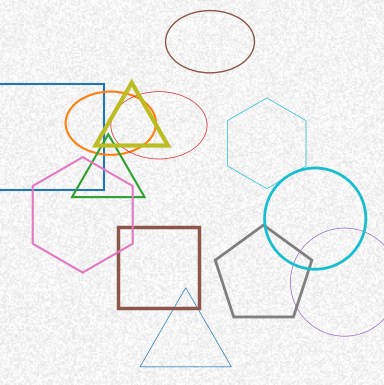[{"shape": "square", "thickness": 1.5, "radius": 0.69, "center": [0.131, 0.645]}, {"shape": "triangle", "thickness": 0.5, "radius": 0.69, "center": [0.482, 0.116]}, {"shape": "oval", "thickness": 1.5, "radius": 0.59, "center": [0.288, 0.68]}, {"shape": "triangle", "thickness": 1.5, "radius": 0.54, "center": [0.281, 0.542]}, {"shape": "oval", "thickness": 0.5, "radius": 0.62, "center": [0.413, 0.675]}, {"shape": "circle", "thickness": 0.5, "radius": 0.7, "center": [0.895, 0.267]}, {"shape": "square", "thickness": 2.5, "radius": 0.53, "center": [0.412, 0.305]}, {"shape": "oval", "thickness": 1, "radius": 0.58, "center": [0.546, 0.892]}, {"shape": "hexagon", "thickness": 1.5, "radius": 0.75, "center": [0.215, 0.442]}, {"shape": "pentagon", "thickness": 2, "radius": 0.66, "center": [0.685, 0.283]}, {"shape": "triangle", "thickness": 3, "radius": 0.54, "center": [0.342, 0.676]}, {"shape": "hexagon", "thickness": 0.5, "radius": 0.59, "center": [0.693, 0.628]}, {"shape": "circle", "thickness": 2, "radius": 0.66, "center": [0.819, 0.432]}]